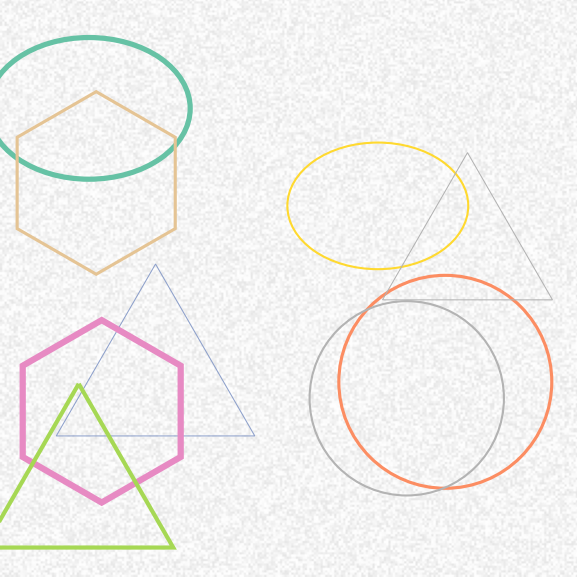[{"shape": "oval", "thickness": 2.5, "radius": 0.88, "center": [0.154, 0.811]}, {"shape": "circle", "thickness": 1.5, "radius": 0.92, "center": [0.771, 0.338]}, {"shape": "triangle", "thickness": 0.5, "radius": 0.99, "center": [0.269, 0.343]}, {"shape": "hexagon", "thickness": 3, "radius": 0.79, "center": [0.176, 0.287]}, {"shape": "triangle", "thickness": 2, "radius": 0.95, "center": [0.136, 0.146]}, {"shape": "oval", "thickness": 1, "radius": 0.78, "center": [0.654, 0.643]}, {"shape": "hexagon", "thickness": 1.5, "radius": 0.79, "center": [0.167, 0.682]}, {"shape": "circle", "thickness": 1, "radius": 0.84, "center": [0.704, 0.309]}, {"shape": "triangle", "thickness": 0.5, "radius": 0.85, "center": [0.81, 0.565]}]